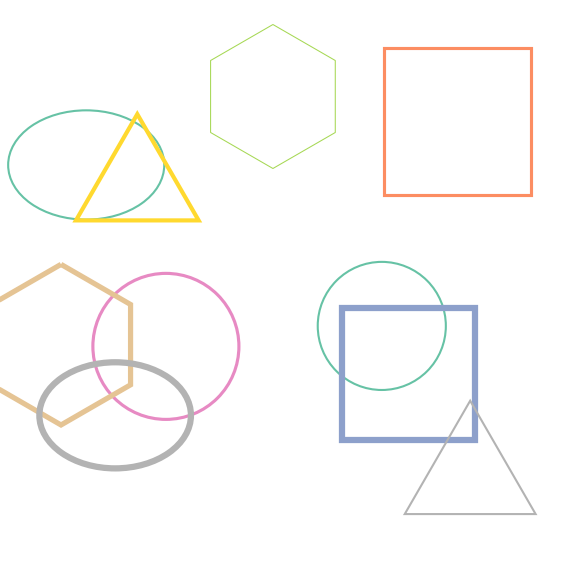[{"shape": "circle", "thickness": 1, "radius": 0.55, "center": [0.661, 0.435]}, {"shape": "oval", "thickness": 1, "radius": 0.68, "center": [0.149, 0.713]}, {"shape": "square", "thickness": 1.5, "radius": 0.64, "center": [0.792, 0.789]}, {"shape": "square", "thickness": 3, "radius": 0.57, "center": [0.707, 0.351]}, {"shape": "circle", "thickness": 1.5, "radius": 0.63, "center": [0.287, 0.399]}, {"shape": "hexagon", "thickness": 0.5, "radius": 0.62, "center": [0.473, 0.832]}, {"shape": "triangle", "thickness": 2, "radius": 0.61, "center": [0.238, 0.679]}, {"shape": "hexagon", "thickness": 2.5, "radius": 0.7, "center": [0.106, 0.402]}, {"shape": "triangle", "thickness": 1, "radius": 0.65, "center": [0.814, 0.174]}, {"shape": "oval", "thickness": 3, "radius": 0.66, "center": [0.199, 0.28]}]